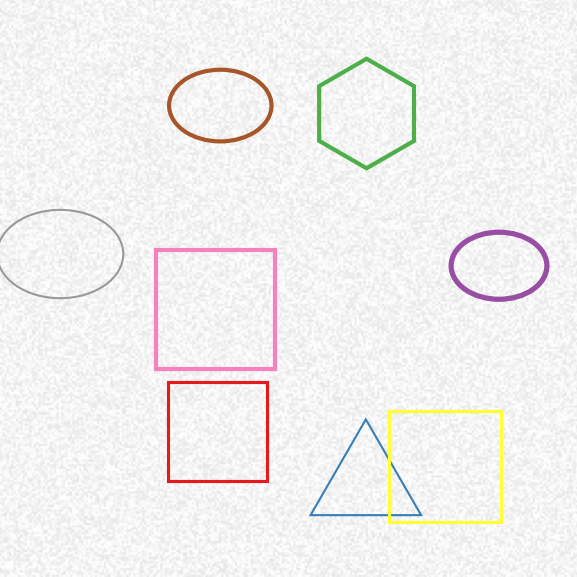[{"shape": "square", "thickness": 1.5, "radius": 0.43, "center": [0.377, 0.253]}, {"shape": "triangle", "thickness": 1, "radius": 0.55, "center": [0.633, 0.162]}, {"shape": "hexagon", "thickness": 2, "radius": 0.47, "center": [0.635, 0.803]}, {"shape": "oval", "thickness": 2.5, "radius": 0.41, "center": [0.864, 0.539]}, {"shape": "square", "thickness": 1.5, "radius": 0.48, "center": [0.771, 0.191]}, {"shape": "oval", "thickness": 2, "radius": 0.44, "center": [0.381, 0.816]}, {"shape": "square", "thickness": 2, "radius": 0.51, "center": [0.373, 0.464]}, {"shape": "oval", "thickness": 1, "radius": 0.55, "center": [0.104, 0.559]}]